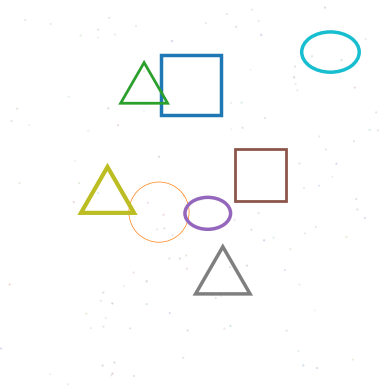[{"shape": "square", "thickness": 2.5, "radius": 0.39, "center": [0.496, 0.779]}, {"shape": "circle", "thickness": 0.5, "radius": 0.39, "center": [0.413, 0.449]}, {"shape": "triangle", "thickness": 2, "radius": 0.35, "center": [0.374, 0.767]}, {"shape": "oval", "thickness": 2.5, "radius": 0.3, "center": [0.54, 0.446]}, {"shape": "square", "thickness": 2, "radius": 0.33, "center": [0.676, 0.545]}, {"shape": "triangle", "thickness": 2.5, "radius": 0.41, "center": [0.579, 0.277]}, {"shape": "triangle", "thickness": 3, "radius": 0.4, "center": [0.279, 0.487]}, {"shape": "oval", "thickness": 2.5, "radius": 0.37, "center": [0.858, 0.865]}]